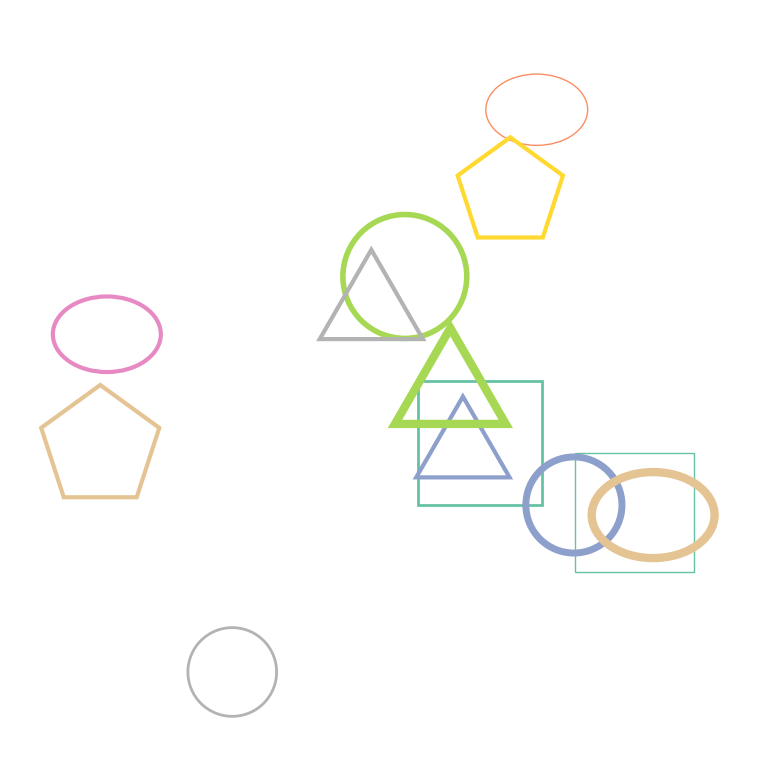[{"shape": "square", "thickness": 1, "radius": 0.4, "center": [0.624, 0.425]}, {"shape": "square", "thickness": 0.5, "radius": 0.39, "center": [0.823, 0.334]}, {"shape": "oval", "thickness": 0.5, "radius": 0.33, "center": [0.697, 0.857]}, {"shape": "circle", "thickness": 2.5, "radius": 0.31, "center": [0.745, 0.344]}, {"shape": "triangle", "thickness": 1.5, "radius": 0.35, "center": [0.601, 0.415]}, {"shape": "oval", "thickness": 1.5, "radius": 0.35, "center": [0.139, 0.566]}, {"shape": "triangle", "thickness": 3, "radius": 0.42, "center": [0.585, 0.491]}, {"shape": "circle", "thickness": 2, "radius": 0.4, "center": [0.526, 0.641]}, {"shape": "pentagon", "thickness": 1.5, "radius": 0.36, "center": [0.663, 0.75]}, {"shape": "pentagon", "thickness": 1.5, "radius": 0.4, "center": [0.13, 0.419]}, {"shape": "oval", "thickness": 3, "radius": 0.4, "center": [0.848, 0.331]}, {"shape": "triangle", "thickness": 1.5, "radius": 0.39, "center": [0.482, 0.598]}, {"shape": "circle", "thickness": 1, "radius": 0.29, "center": [0.302, 0.127]}]